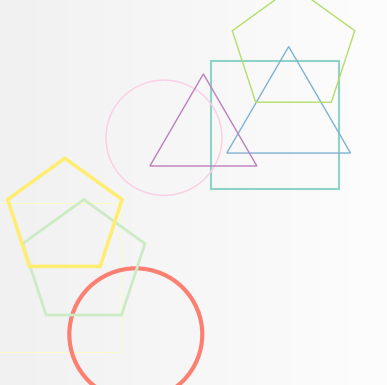[{"shape": "square", "thickness": 1.5, "radius": 0.83, "center": [0.71, 0.675]}, {"shape": "square", "thickness": 0.5, "radius": 0.97, "center": [0.116, 0.28]}, {"shape": "circle", "thickness": 3, "radius": 0.86, "center": [0.35, 0.131]}, {"shape": "triangle", "thickness": 1, "radius": 0.92, "center": [0.745, 0.695]}, {"shape": "pentagon", "thickness": 1, "radius": 0.83, "center": [0.757, 0.869]}, {"shape": "circle", "thickness": 1, "radius": 0.75, "center": [0.423, 0.642]}, {"shape": "triangle", "thickness": 1, "radius": 0.8, "center": [0.525, 0.649]}, {"shape": "pentagon", "thickness": 2, "radius": 0.83, "center": [0.216, 0.316]}, {"shape": "pentagon", "thickness": 2.5, "radius": 0.78, "center": [0.167, 0.434]}]